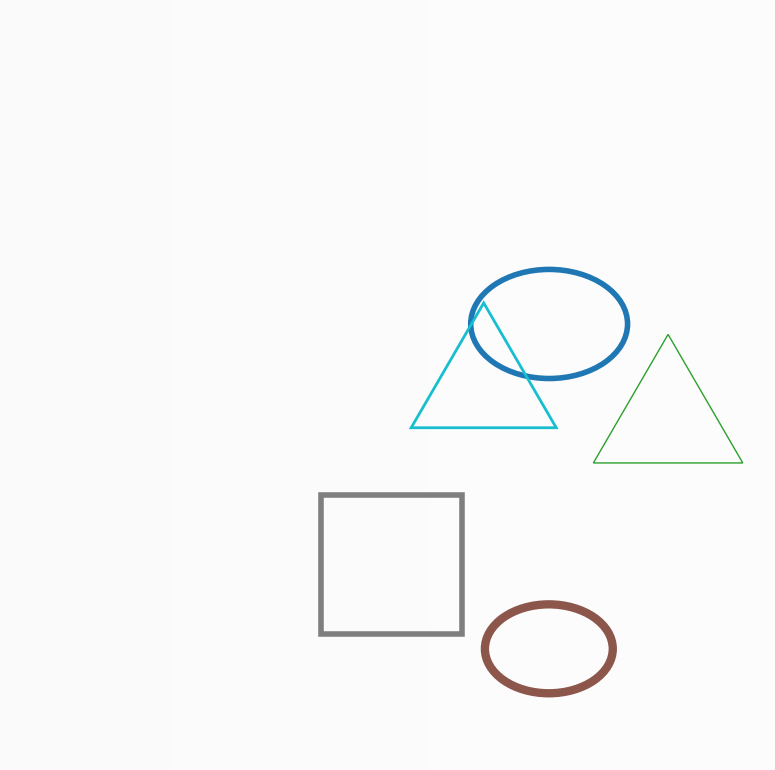[{"shape": "oval", "thickness": 2, "radius": 0.51, "center": [0.709, 0.579]}, {"shape": "triangle", "thickness": 0.5, "radius": 0.56, "center": [0.862, 0.454]}, {"shape": "oval", "thickness": 3, "radius": 0.41, "center": [0.708, 0.157]}, {"shape": "square", "thickness": 2, "radius": 0.45, "center": [0.505, 0.267]}, {"shape": "triangle", "thickness": 1, "radius": 0.54, "center": [0.624, 0.499]}]